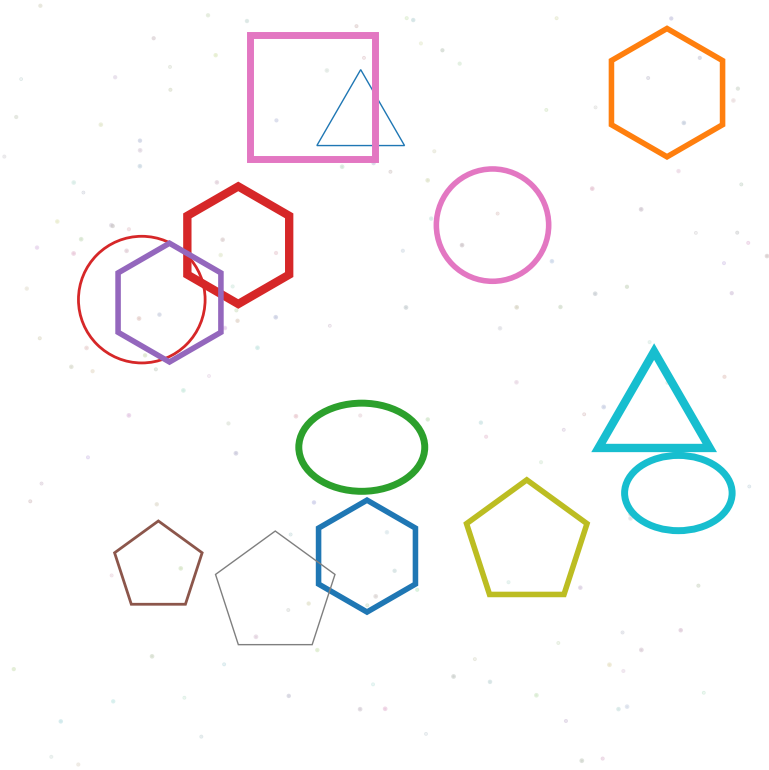[{"shape": "triangle", "thickness": 0.5, "radius": 0.33, "center": [0.468, 0.844]}, {"shape": "hexagon", "thickness": 2, "radius": 0.36, "center": [0.477, 0.278]}, {"shape": "hexagon", "thickness": 2, "radius": 0.42, "center": [0.866, 0.88]}, {"shape": "oval", "thickness": 2.5, "radius": 0.41, "center": [0.47, 0.419]}, {"shape": "hexagon", "thickness": 3, "radius": 0.38, "center": [0.309, 0.682]}, {"shape": "circle", "thickness": 1, "radius": 0.41, "center": [0.184, 0.611]}, {"shape": "hexagon", "thickness": 2, "radius": 0.39, "center": [0.22, 0.607]}, {"shape": "pentagon", "thickness": 1, "radius": 0.3, "center": [0.206, 0.264]}, {"shape": "square", "thickness": 2.5, "radius": 0.4, "center": [0.406, 0.874]}, {"shape": "circle", "thickness": 2, "radius": 0.36, "center": [0.64, 0.708]}, {"shape": "pentagon", "thickness": 0.5, "radius": 0.41, "center": [0.357, 0.229]}, {"shape": "pentagon", "thickness": 2, "radius": 0.41, "center": [0.684, 0.295]}, {"shape": "triangle", "thickness": 3, "radius": 0.42, "center": [0.85, 0.46]}, {"shape": "oval", "thickness": 2.5, "radius": 0.35, "center": [0.881, 0.36]}]